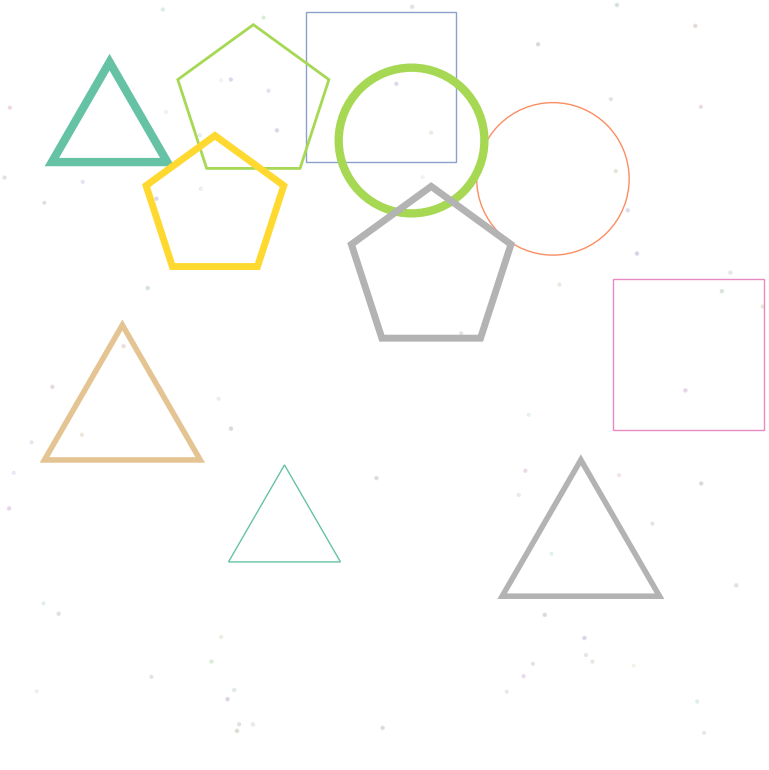[{"shape": "triangle", "thickness": 0.5, "radius": 0.42, "center": [0.369, 0.312]}, {"shape": "triangle", "thickness": 3, "radius": 0.43, "center": [0.142, 0.833]}, {"shape": "circle", "thickness": 0.5, "radius": 0.5, "center": [0.718, 0.768]}, {"shape": "square", "thickness": 0.5, "radius": 0.49, "center": [0.495, 0.888]}, {"shape": "square", "thickness": 0.5, "radius": 0.49, "center": [0.894, 0.539]}, {"shape": "pentagon", "thickness": 1, "radius": 0.52, "center": [0.329, 0.865]}, {"shape": "circle", "thickness": 3, "radius": 0.47, "center": [0.534, 0.817]}, {"shape": "pentagon", "thickness": 2.5, "radius": 0.47, "center": [0.279, 0.73]}, {"shape": "triangle", "thickness": 2, "radius": 0.58, "center": [0.159, 0.461]}, {"shape": "triangle", "thickness": 2, "radius": 0.59, "center": [0.754, 0.285]}, {"shape": "pentagon", "thickness": 2.5, "radius": 0.54, "center": [0.56, 0.649]}]